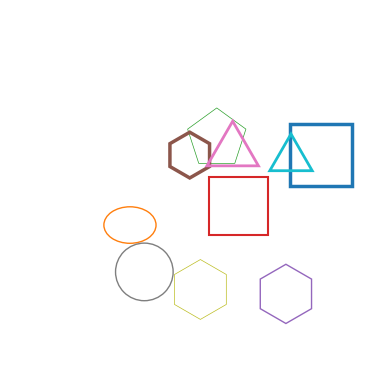[{"shape": "square", "thickness": 2.5, "radius": 0.4, "center": [0.833, 0.598]}, {"shape": "oval", "thickness": 1, "radius": 0.34, "center": [0.338, 0.415]}, {"shape": "pentagon", "thickness": 0.5, "radius": 0.4, "center": [0.563, 0.64]}, {"shape": "square", "thickness": 1.5, "radius": 0.38, "center": [0.62, 0.465]}, {"shape": "hexagon", "thickness": 1, "radius": 0.38, "center": [0.743, 0.237]}, {"shape": "hexagon", "thickness": 2.5, "radius": 0.3, "center": [0.493, 0.597]}, {"shape": "triangle", "thickness": 2, "radius": 0.39, "center": [0.604, 0.608]}, {"shape": "circle", "thickness": 1, "radius": 0.37, "center": [0.375, 0.294]}, {"shape": "hexagon", "thickness": 0.5, "radius": 0.39, "center": [0.521, 0.248]}, {"shape": "triangle", "thickness": 2, "radius": 0.32, "center": [0.756, 0.588]}]